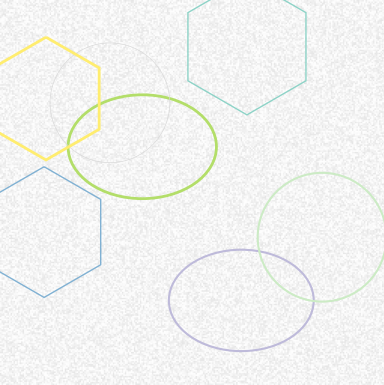[{"shape": "hexagon", "thickness": 1, "radius": 0.88, "center": [0.641, 0.879]}, {"shape": "oval", "thickness": 1.5, "radius": 0.94, "center": [0.627, 0.22]}, {"shape": "hexagon", "thickness": 1, "radius": 0.85, "center": [0.115, 0.397]}, {"shape": "oval", "thickness": 2, "radius": 0.96, "center": [0.369, 0.619]}, {"shape": "circle", "thickness": 0.5, "radius": 0.78, "center": [0.285, 0.733]}, {"shape": "circle", "thickness": 1.5, "radius": 0.84, "center": [0.837, 0.384]}, {"shape": "hexagon", "thickness": 2, "radius": 0.8, "center": [0.12, 0.744]}]